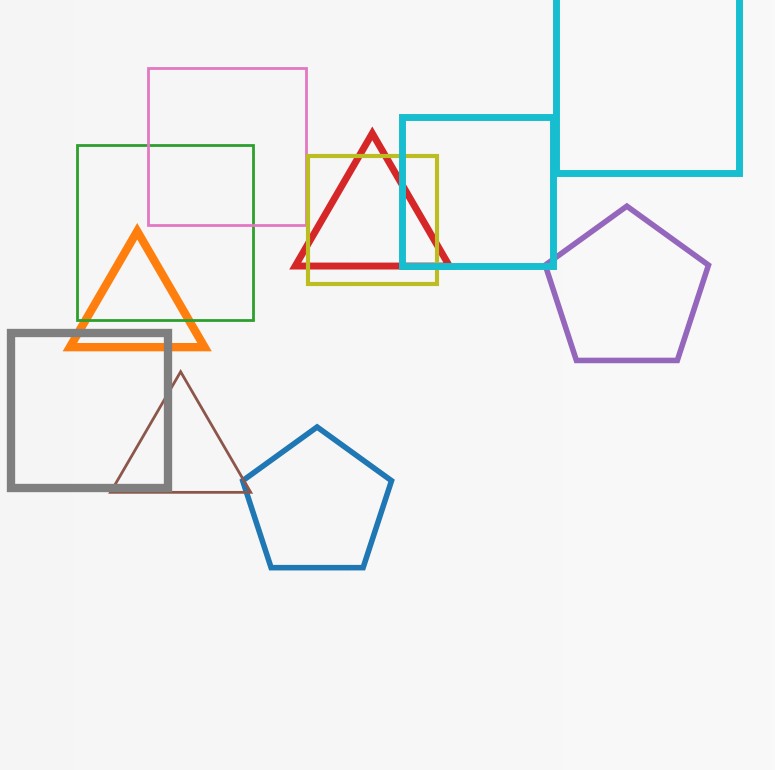[{"shape": "pentagon", "thickness": 2, "radius": 0.5, "center": [0.409, 0.344]}, {"shape": "triangle", "thickness": 3, "radius": 0.5, "center": [0.177, 0.599]}, {"shape": "square", "thickness": 1, "radius": 0.57, "center": [0.213, 0.698]}, {"shape": "triangle", "thickness": 2.5, "radius": 0.57, "center": [0.48, 0.712]}, {"shape": "pentagon", "thickness": 2, "radius": 0.55, "center": [0.809, 0.621]}, {"shape": "triangle", "thickness": 1, "radius": 0.52, "center": [0.233, 0.413]}, {"shape": "square", "thickness": 1, "radius": 0.51, "center": [0.293, 0.81]}, {"shape": "square", "thickness": 3, "radius": 0.5, "center": [0.116, 0.467]}, {"shape": "square", "thickness": 1.5, "radius": 0.42, "center": [0.48, 0.715]}, {"shape": "square", "thickness": 2.5, "radius": 0.49, "center": [0.616, 0.751]}, {"shape": "square", "thickness": 2.5, "radius": 0.59, "center": [0.836, 0.894]}]